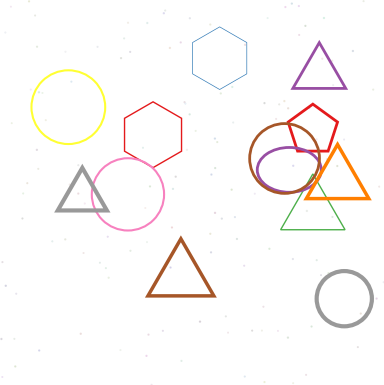[{"shape": "hexagon", "thickness": 1, "radius": 0.43, "center": [0.398, 0.65]}, {"shape": "pentagon", "thickness": 2, "radius": 0.34, "center": [0.813, 0.662]}, {"shape": "hexagon", "thickness": 0.5, "radius": 0.41, "center": [0.571, 0.849]}, {"shape": "triangle", "thickness": 1, "radius": 0.48, "center": [0.813, 0.452]}, {"shape": "triangle", "thickness": 2, "radius": 0.4, "center": [0.829, 0.81]}, {"shape": "oval", "thickness": 2, "radius": 0.42, "center": [0.751, 0.559]}, {"shape": "triangle", "thickness": 2.5, "radius": 0.47, "center": [0.877, 0.531]}, {"shape": "circle", "thickness": 1.5, "radius": 0.48, "center": [0.178, 0.722]}, {"shape": "triangle", "thickness": 2.5, "radius": 0.49, "center": [0.47, 0.281]}, {"shape": "circle", "thickness": 2, "radius": 0.45, "center": [0.739, 0.588]}, {"shape": "circle", "thickness": 1.5, "radius": 0.47, "center": [0.332, 0.495]}, {"shape": "circle", "thickness": 3, "radius": 0.36, "center": [0.894, 0.224]}, {"shape": "triangle", "thickness": 3, "radius": 0.37, "center": [0.214, 0.49]}]